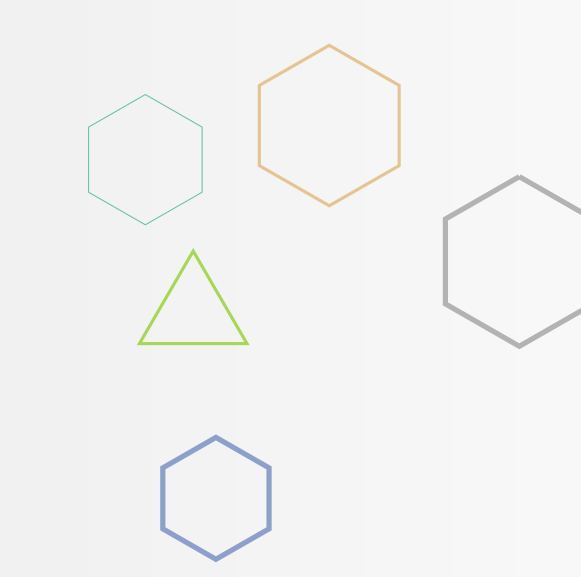[{"shape": "hexagon", "thickness": 0.5, "radius": 0.56, "center": [0.25, 0.723]}, {"shape": "hexagon", "thickness": 2.5, "radius": 0.53, "center": [0.371, 0.136]}, {"shape": "triangle", "thickness": 1.5, "radius": 0.53, "center": [0.332, 0.458]}, {"shape": "hexagon", "thickness": 1.5, "radius": 0.69, "center": [0.566, 0.782]}, {"shape": "hexagon", "thickness": 2.5, "radius": 0.73, "center": [0.893, 0.546]}]